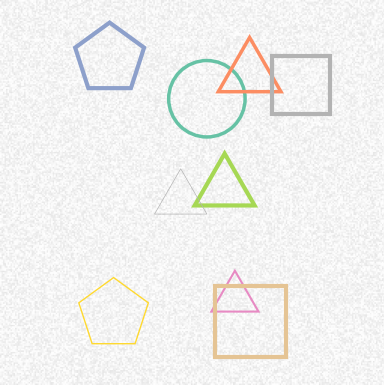[{"shape": "circle", "thickness": 2.5, "radius": 0.5, "center": [0.537, 0.744]}, {"shape": "triangle", "thickness": 2.5, "radius": 0.47, "center": [0.648, 0.809]}, {"shape": "pentagon", "thickness": 3, "radius": 0.47, "center": [0.285, 0.847]}, {"shape": "triangle", "thickness": 1.5, "radius": 0.35, "center": [0.61, 0.226]}, {"shape": "triangle", "thickness": 3, "radius": 0.45, "center": [0.583, 0.511]}, {"shape": "pentagon", "thickness": 1, "radius": 0.47, "center": [0.295, 0.184]}, {"shape": "square", "thickness": 3, "radius": 0.46, "center": [0.65, 0.164]}, {"shape": "square", "thickness": 3, "radius": 0.38, "center": [0.781, 0.779]}, {"shape": "triangle", "thickness": 0.5, "radius": 0.39, "center": [0.469, 0.483]}]